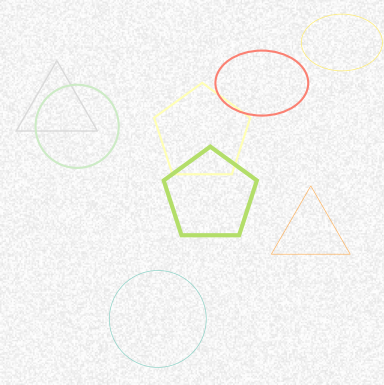[{"shape": "circle", "thickness": 0.5, "radius": 0.63, "center": [0.41, 0.172]}, {"shape": "pentagon", "thickness": 1.5, "radius": 0.66, "center": [0.525, 0.654]}, {"shape": "oval", "thickness": 1.5, "radius": 0.6, "center": [0.68, 0.784]}, {"shape": "triangle", "thickness": 0.5, "radius": 0.59, "center": [0.807, 0.399]}, {"shape": "pentagon", "thickness": 3, "radius": 0.64, "center": [0.546, 0.492]}, {"shape": "triangle", "thickness": 1, "radius": 0.61, "center": [0.148, 0.721]}, {"shape": "circle", "thickness": 1.5, "radius": 0.54, "center": [0.2, 0.672]}, {"shape": "oval", "thickness": 0.5, "radius": 0.53, "center": [0.888, 0.89]}]